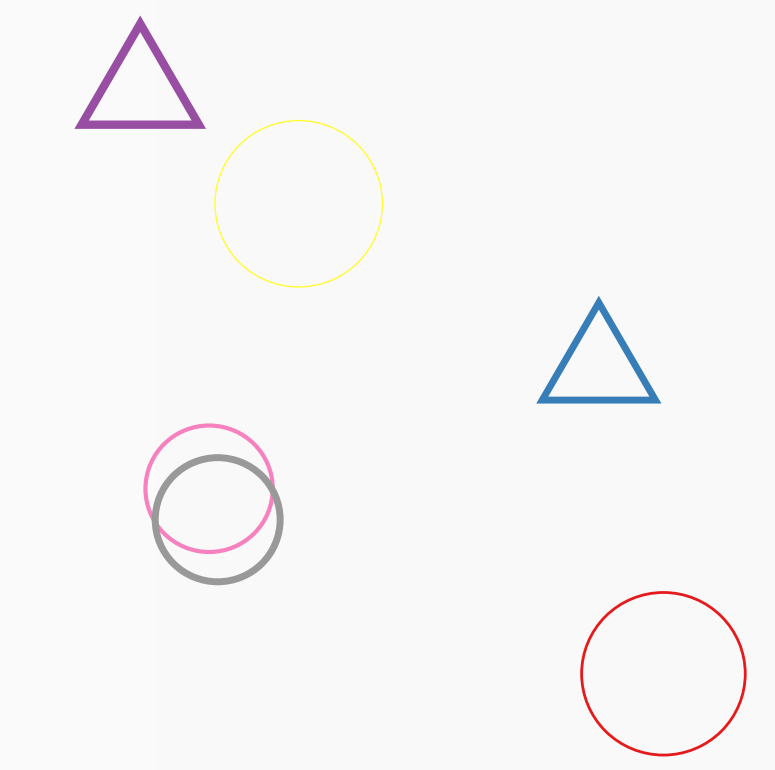[{"shape": "circle", "thickness": 1, "radius": 0.53, "center": [0.856, 0.125]}, {"shape": "triangle", "thickness": 2.5, "radius": 0.42, "center": [0.773, 0.523]}, {"shape": "triangle", "thickness": 3, "radius": 0.44, "center": [0.181, 0.882]}, {"shape": "circle", "thickness": 0.5, "radius": 0.54, "center": [0.385, 0.735]}, {"shape": "circle", "thickness": 1.5, "radius": 0.41, "center": [0.27, 0.365]}, {"shape": "circle", "thickness": 2.5, "radius": 0.4, "center": [0.281, 0.325]}]